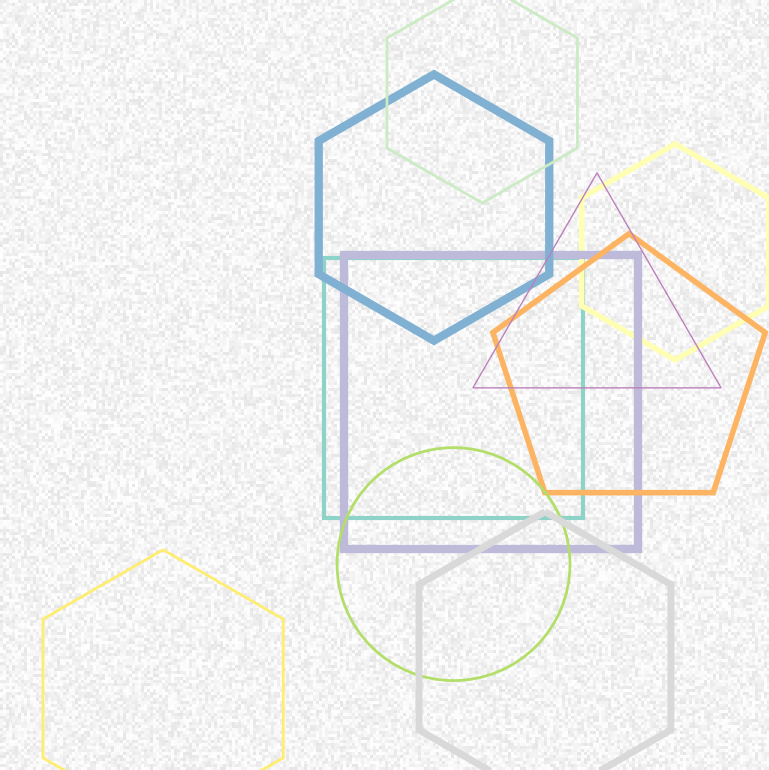[{"shape": "square", "thickness": 1.5, "radius": 0.84, "center": [0.589, 0.496]}, {"shape": "hexagon", "thickness": 2, "radius": 0.7, "center": [0.877, 0.673]}, {"shape": "square", "thickness": 3, "radius": 0.95, "center": [0.638, 0.478]}, {"shape": "hexagon", "thickness": 3, "radius": 0.86, "center": [0.564, 0.73]}, {"shape": "pentagon", "thickness": 2, "radius": 0.93, "center": [0.817, 0.511]}, {"shape": "circle", "thickness": 1, "radius": 0.76, "center": [0.589, 0.267]}, {"shape": "hexagon", "thickness": 2.5, "radius": 0.94, "center": [0.708, 0.146]}, {"shape": "triangle", "thickness": 0.5, "radius": 0.93, "center": [0.775, 0.589]}, {"shape": "hexagon", "thickness": 1, "radius": 0.71, "center": [0.626, 0.879]}, {"shape": "hexagon", "thickness": 1, "radius": 0.9, "center": [0.212, 0.106]}]